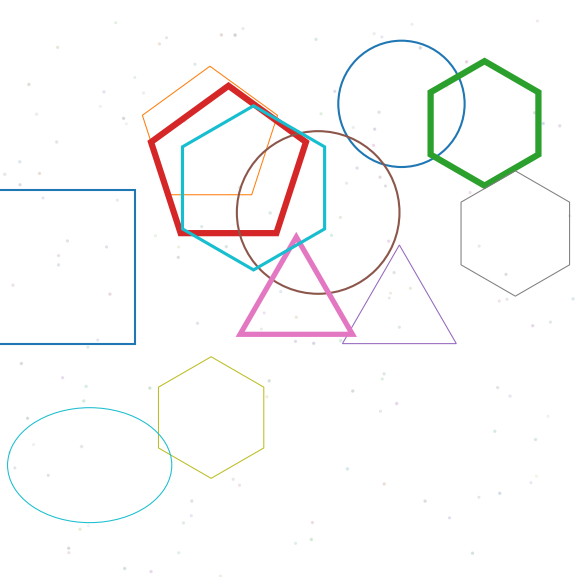[{"shape": "circle", "thickness": 1, "radius": 0.55, "center": [0.695, 0.819]}, {"shape": "square", "thickness": 1, "radius": 0.67, "center": [0.101, 0.537]}, {"shape": "pentagon", "thickness": 0.5, "radius": 0.62, "center": [0.364, 0.761]}, {"shape": "hexagon", "thickness": 3, "radius": 0.54, "center": [0.839, 0.785]}, {"shape": "pentagon", "thickness": 3, "radius": 0.71, "center": [0.396, 0.71]}, {"shape": "triangle", "thickness": 0.5, "radius": 0.57, "center": [0.692, 0.461]}, {"shape": "circle", "thickness": 1, "radius": 0.7, "center": [0.551, 0.631]}, {"shape": "triangle", "thickness": 2.5, "radius": 0.56, "center": [0.513, 0.476]}, {"shape": "hexagon", "thickness": 0.5, "radius": 0.54, "center": [0.892, 0.595]}, {"shape": "hexagon", "thickness": 0.5, "radius": 0.53, "center": [0.366, 0.276]}, {"shape": "oval", "thickness": 0.5, "radius": 0.71, "center": [0.155, 0.194]}, {"shape": "hexagon", "thickness": 1.5, "radius": 0.71, "center": [0.439, 0.674]}]